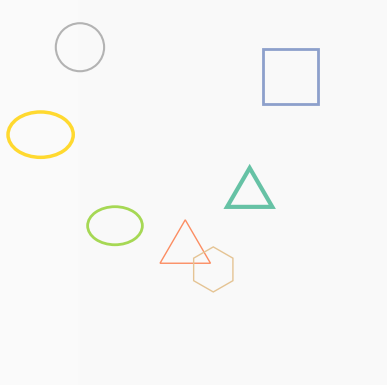[{"shape": "triangle", "thickness": 3, "radius": 0.34, "center": [0.644, 0.496]}, {"shape": "triangle", "thickness": 1, "radius": 0.38, "center": [0.478, 0.354]}, {"shape": "square", "thickness": 2, "radius": 0.36, "center": [0.75, 0.801]}, {"shape": "oval", "thickness": 2, "radius": 0.35, "center": [0.297, 0.414]}, {"shape": "oval", "thickness": 2.5, "radius": 0.42, "center": [0.105, 0.65]}, {"shape": "hexagon", "thickness": 1, "radius": 0.29, "center": [0.55, 0.3]}, {"shape": "circle", "thickness": 1.5, "radius": 0.31, "center": [0.206, 0.877]}]